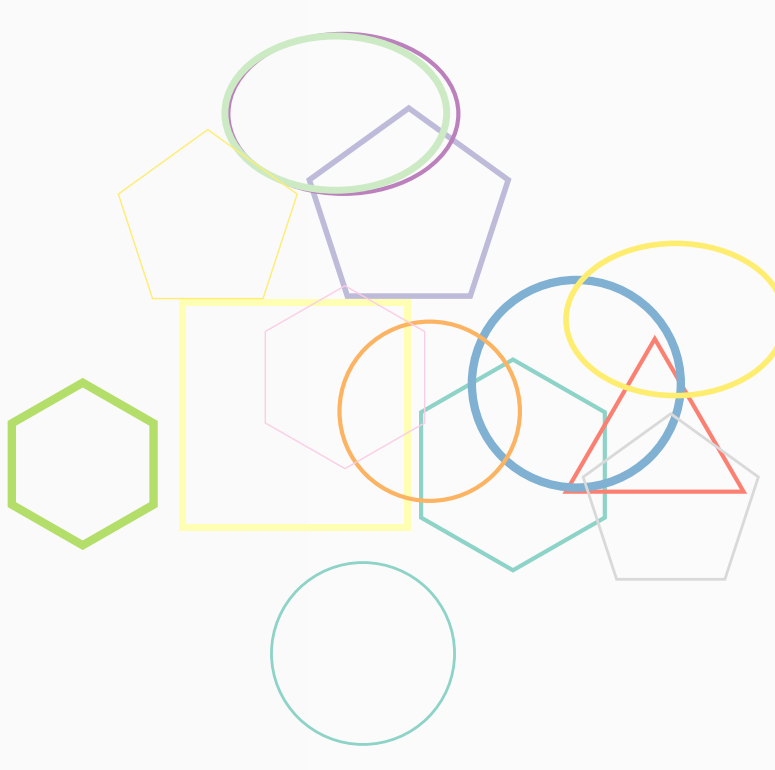[{"shape": "hexagon", "thickness": 1.5, "radius": 0.68, "center": [0.662, 0.396]}, {"shape": "circle", "thickness": 1, "radius": 0.59, "center": [0.468, 0.151]}, {"shape": "square", "thickness": 2.5, "radius": 0.73, "center": [0.38, 0.462]}, {"shape": "pentagon", "thickness": 2, "radius": 0.67, "center": [0.527, 0.725]}, {"shape": "triangle", "thickness": 1.5, "radius": 0.66, "center": [0.845, 0.428]}, {"shape": "circle", "thickness": 3, "radius": 0.67, "center": [0.744, 0.502]}, {"shape": "circle", "thickness": 1.5, "radius": 0.58, "center": [0.554, 0.466]}, {"shape": "hexagon", "thickness": 3, "radius": 0.53, "center": [0.107, 0.397]}, {"shape": "hexagon", "thickness": 0.5, "radius": 0.59, "center": [0.445, 0.51]}, {"shape": "pentagon", "thickness": 1, "radius": 0.59, "center": [0.865, 0.344]}, {"shape": "oval", "thickness": 1.5, "radius": 0.74, "center": [0.443, 0.852]}, {"shape": "oval", "thickness": 2.5, "radius": 0.72, "center": [0.433, 0.853]}, {"shape": "pentagon", "thickness": 0.5, "radius": 0.61, "center": [0.268, 0.71]}, {"shape": "oval", "thickness": 2, "radius": 0.71, "center": [0.872, 0.585]}]